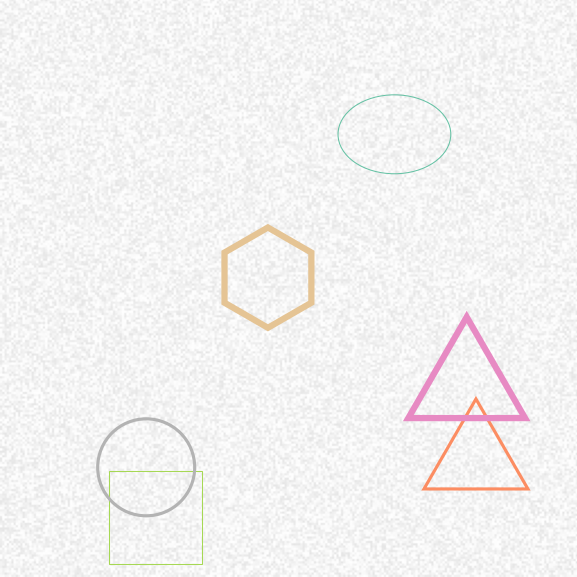[{"shape": "oval", "thickness": 0.5, "radius": 0.49, "center": [0.683, 0.767]}, {"shape": "triangle", "thickness": 1.5, "radius": 0.52, "center": [0.824, 0.204]}, {"shape": "triangle", "thickness": 3, "radius": 0.58, "center": [0.808, 0.334]}, {"shape": "square", "thickness": 0.5, "radius": 0.4, "center": [0.269, 0.103]}, {"shape": "hexagon", "thickness": 3, "radius": 0.43, "center": [0.464, 0.518]}, {"shape": "circle", "thickness": 1.5, "radius": 0.42, "center": [0.253, 0.19]}]